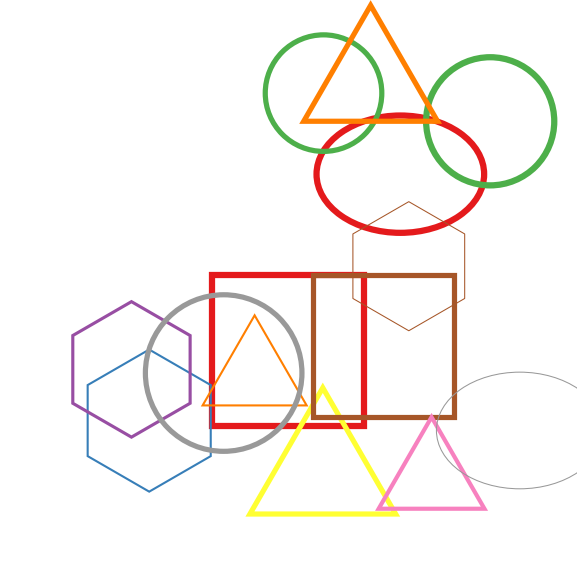[{"shape": "square", "thickness": 3, "radius": 0.66, "center": [0.499, 0.392]}, {"shape": "oval", "thickness": 3, "radius": 0.73, "center": [0.693, 0.698]}, {"shape": "hexagon", "thickness": 1, "radius": 0.62, "center": [0.258, 0.271]}, {"shape": "circle", "thickness": 3, "radius": 0.55, "center": [0.849, 0.789]}, {"shape": "circle", "thickness": 2.5, "radius": 0.5, "center": [0.56, 0.838]}, {"shape": "hexagon", "thickness": 1.5, "radius": 0.59, "center": [0.228, 0.359]}, {"shape": "triangle", "thickness": 1, "radius": 0.52, "center": [0.441, 0.349]}, {"shape": "triangle", "thickness": 2.5, "radius": 0.67, "center": [0.642, 0.856]}, {"shape": "triangle", "thickness": 2.5, "radius": 0.73, "center": [0.559, 0.182]}, {"shape": "hexagon", "thickness": 0.5, "radius": 0.56, "center": [0.708, 0.538]}, {"shape": "square", "thickness": 2.5, "radius": 0.61, "center": [0.664, 0.4]}, {"shape": "triangle", "thickness": 2, "radius": 0.53, "center": [0.747, 0.171]}, {"shape": "oval", "thickness": 0.5, "radius": 0.72, "center": [0.9, 0.254]}, {"shape": "circle", "thickness": 2.5, "radius": 0.68, "center": [0.387, 0.353]}]